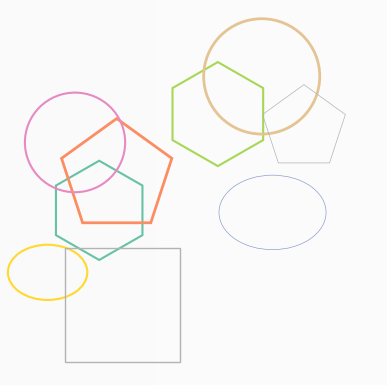[{"shape": "hexagon", "thickness": 1.5, "radius": 0.64, "center": [0.256, 0.454]}, {"shape": "pentagon", "thickness": 2, "radius": 0.75, "center": [0.301, 0.542]}, {"shape": "oval", "thickness": 0.5, "radius": 0.69, "center": [0.703, 0.448]}, {"shape": "circle", "thickness": 1.5, "radius": 0.65, "center": [0.194, 0.63]}, {"shape": "hexagon", "thickness": 1.5, "radius": 0.68, "center": [0.562, 0.704]}, {"shape": "oval", "thickness": 1.5, "radius": 0.51, "center": [0.123, 0.293]}, {"shape": "circle", "thickness": 2, "radius": 0.75, "center": [0.675, 0.802]}, {"shape": "pentagon", "thickness": 0.5, "radius": 0.56, "center": [0.784, 0.668]}, {"shape": "square", "thickness": 1, "radius": 0.74, "center": [0.317, 0.208]}]